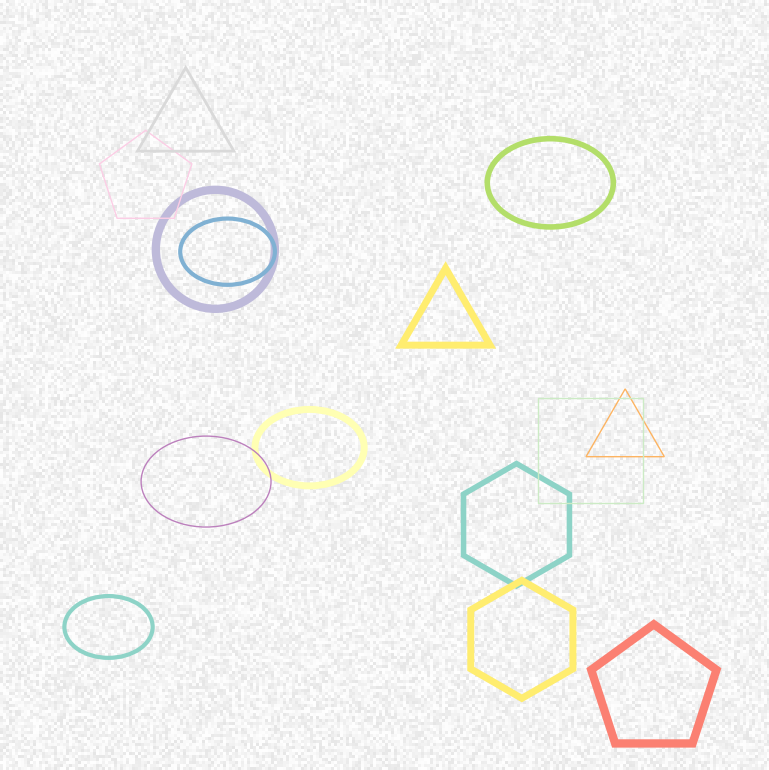[{"shape": "oval", "thickness": 1.5, "radius": 0.29, "center": [0.141, 0.186]}, {"shape": "hexagon", "thickness": 2, "radius": 0.4, "center": [0.671, 0.318]}, {"shape": "oval", "thickness": 2.5, "radius": 0.35, "center": [0.402, 0.419]}, {"shape": "circle", "thickness": 3, "radius": 0.39, "center": [0.28, 0.676]}, {"shape": "pentagon", "thickness": 3, "radius": 0.43, "center": [0.849, 0.104]}, {"shape": "oval", "thickness": 1.5, "radius": 0.31, "center": [0.296, 0.673]}, {"shape": "triangle", "thickness": 0.5, "radius": 0.29, "center": [0.812, 0.436]}, {"shape": "oval", "thickness": 2, "radius": 0.41, "center": [0.715, 0.763]}, {"shape": "pentagon", "thickness": 0.5, "radius": 0.32, "center": [0.189, 0.768]}, {"shape": "triangle", "thickness": 1, "radius": 0.36, "center": [0.241, 0.84]}, {"shape": "oval", "thickness": 0.5, "radius": 0.42, "center": [0.268, 0.375]}, {"shape": "square", "thickness": 0.5, "radius": 0.34, "center": [0.767, 0.415]}, {"shape": "triangle", "thickness": 2.5, "radius": 0.33, "center": [0.579, 0.585]}, {"shape": "hexagon", "thickness": 2.5, "radius": 0.38, "center": [0.678, 0.17]}]